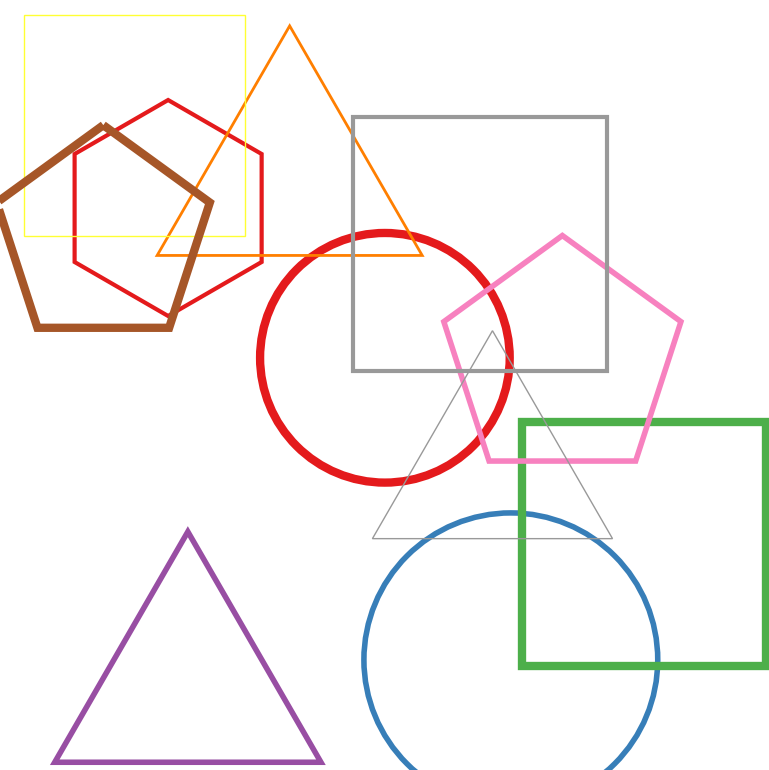[{"shape": "hexagon", "thickness": 1.5, "radius": 0.7, "center": [0.218, 0.73]}, {"shape": "circle", "thickness": 3, "radius": 0.81, "center": [0.5, 0.535]}, {"shape": "circle", "thickness": 2, "radius": 0.95, "center": [0.663, 0.143]}, {"shape": "square", "thickness": 3, "radius": 0.79, "center": [0.836, 0.293]}, {"shape": "triangle", "thickness": 2, "radius": 1.0, "center": [0.244, 0.11]}, {"shape": "triangle", "thickness": 1, "radius": 0.99, "center": [0.376, 0.768]}, {"shape": "square", "thickness": 0.5, "radius": 0.72, "center": [0.175, 0.837]}, {"shape": "pentagon", "thickness": 3, "radius": 0.73, "center": [0.134, 0.692]}, {"shape": "pentagon", "thickness": 2, "radius": 0.81, "center": [0.73, 0.532]}, {"shape": "square", "thickness": 1.5, "radius": 0.82, "center": [0.623, 0.684]}, {"shape": "triangle", "thickness": 0.5, "radius": 0.9, "center": [0.64, 0.39]}]